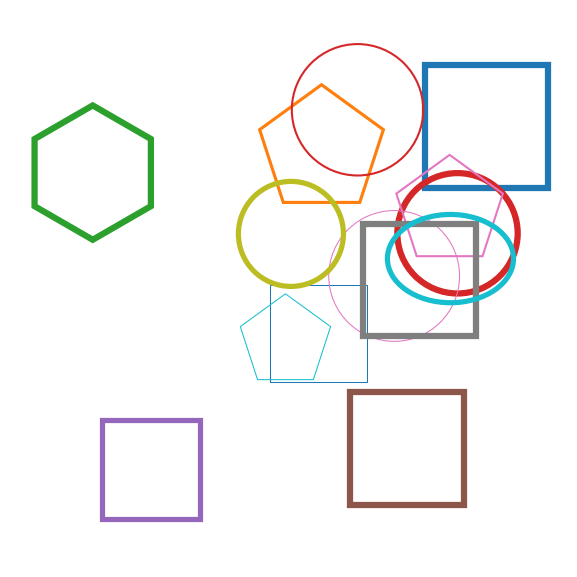[{"shape": "square", "thickness": 3, "radius": 0.53, "center": [0.843, 0.78]}, {"shape": "square", "thickness": 0.5, "radius": 0.42, "center": [0.552, 0.422]}, {"shape": "pentagon", "thickness": 1.5, "radius": 0.56, "center": [0.557, 0.74]}, {"shape": "hexagon", "thickness": 3, "radius": 0.58, "center": [0.161, 0.7]}, {"shape": "circle", "thickness": 3, "radius": 0.52, "center": [0.792, 0.595]}, {"shape": "circle", "thickness": 1, "radius": 0.57, "center": [0.619, 0.809]}, {"shape": "square", "thickness": 2.5, "radius": 0.43, "center": [0.261, 0.186]}, {"shape": "square", "thickness": 3, "radius": 0.49, "center": [0.705, 0.222]}, {"shape": "circle", "thickness": 0.5, "radius": 0.57, "center": [0.683, 0.521]}, {"shape": "pentagon", "thickness": 1, "radius": 0.48, "center": [0.779, 0.634]}, {"shape": "square", "thickness": 3, "radius": 0.49, "center": [0.727, 0.514]}, {"shape": "circle", "thickness": 2.5, "radius": 0.45, "center": [0.504, 0.594]}, {"shape": "oval", "thickness": 2.5, "radius": 0.55, "center": [0.78, 0.551]}, {"shape": "pentagon", "thickness": 0.5, "radius": 0.41, "center": [0.494, 0.408]}]